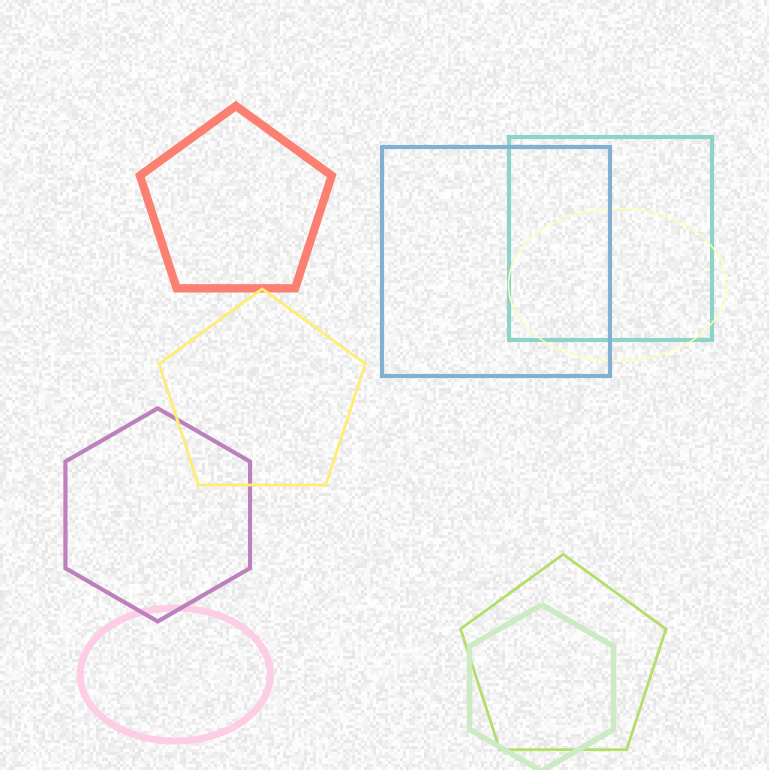[{"shape": "square", "thickness": 1.5, "radius": 0.66, "center": [0.793, 0.69]}, {"shape": "oval", "thickness": 0.5, "radius": 0.71, "center": [0.802, 0.63]}, {"shape": "pentagon", "thickness": 3, "radius": 0.65, "center": [0.306, 0.731]}, {"shape": "square", "thickness": 1.5, "radius": 0.74, "center": [0.644, 0.661]}, {"shape": "pentagon", "thickness": 1, "radius": 0.7, "center": [0.731, 0.14]}, {"shape": "oval", "thickness": 2.5, "radius": 0.62, "center": [0.228, 0.124]}, {"shape": "hexagon", "thickness": 1.5, "radius": 0.69, "center": [0.205, 0.331]}, {"shape": "hexagon", "thickness": 2, "radius": 0.54, "center": [0.703, 0.107]}, {"shape": "pentagon", "thickness": 1, "radius": 0.7, "center": [0.34, 0.484]}]